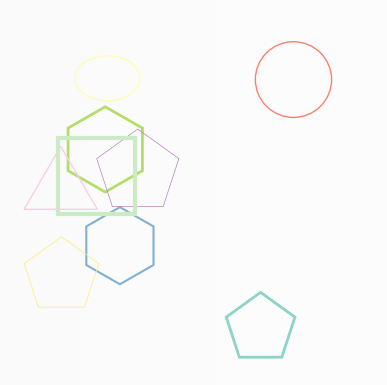[{"shape": "pentagon", "thickness": 2, "radius": 0.47, "center": [0.672, 0.148]}, {"shape": "oval", "thickness": 1, "radius": 0.42, "center": [0.277, 0.797]}, {"shape": "circle", "thickness": 1, "radius": 0.49, "center": [0.757, 0.793]}, {"shape": "hexagon", "thickness": 1.5, "radius": 0.5, "center": [0.309, 0.362]}, {"shape": "hexagon", "thickness": 2, "radius": 0.55, "center": [0.272, 0.612]}, {"shape": "triangle", "thickness": 1, "radius": 0.55, "center": [0.157, 0.511]}, {"shape": "pentagon", "thickness": 0.5, "radius": 0.56, "center": [0.356, 0.553]}, {"shape": "square", "thickness": 3, "radius": 0.5, "center": [0.249, 0.543]}, {"shape": "pentagon", "thickness": 0.5, "radius": 0.51, "center": [0.159, 0.284]}]